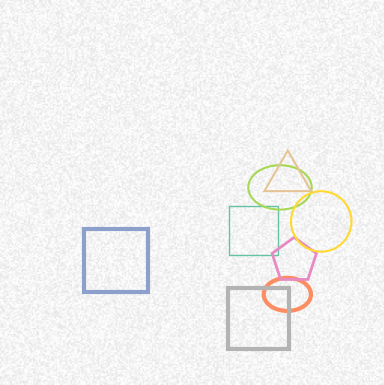[{"shape": "square", "thickness": 1, "radius": 0.32, "center": [0.658, 0.402]}, {"shape": "oval", "thickness": 3, "radius": 0.31, "center": [0.746, 0.235]}, {"shape": "square", "thickness": 3, "radius": 0.41, "center": [0.301, 0.323]}, {"shape": "pentagon", "thickness": 2, "radius": 0.3, "center": [0.764, 0.323]}, {"shape": "oval", "thickness": 1.5, "radius": 0.41, "center": [0.727, 0.513]}, {"shape": "circle", "thickness": 1.5, "radius": 0.39, "center": [0.834, 0.425]}, {"shape": "triangle", "thickness": 1.5, "radius": 0.35, "center": [0.748, 0.539]}, {"shape": "square", "thickness": 3, "radius": 0.4, "center": [0.672, 0.172]}]